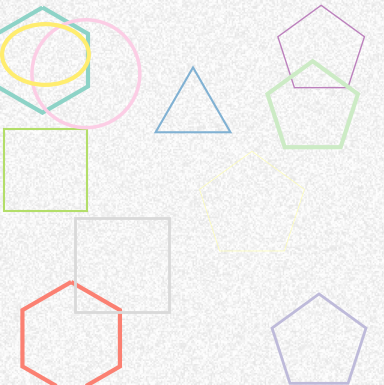[{"shape": "hexagon", "thickness": 3, "radius": 0.68, "center": [0.11, 0.844]}, {"shape": "pentagon", "thickness": 0.5, "radius": 0.72, "center": [0.654, 0.464]}, {"shape": "pentagon", "thickness": 2, "radius": 0.64, "center": [0.829, 0.108]}, {"shape": "hexagon", "thickness": 3, "radius": 0.73, "center": [0.185, 0.121]}, {"shape": "triangle", "thickness": 1.5, "radius": 0.56, "center": [0.501, 0.713]}, {"shape": "square", "thickness": 1.5, "radius": 0.53, "center": [0.118, 0.558]}, {"shape": "circle", "thickness": 2.5, "radius": 0.7, "center": [0.223, 0.809]}, {"shape": "square", "thickness": 2, "radius": 0.61, "center": [0.316, 0.311]}, {"shape": "pentagon", "thickness": 1, "radius": 0.59, "center": [0.834, 0.868]}, {"shape": "pentagon", "thickness": 3, "radius": 0.62, "center": [0.812, 0.718]}, {"shape": "oval", "thickness": 3, "radius": 0.56, "center": [0.118, 0.858]}]